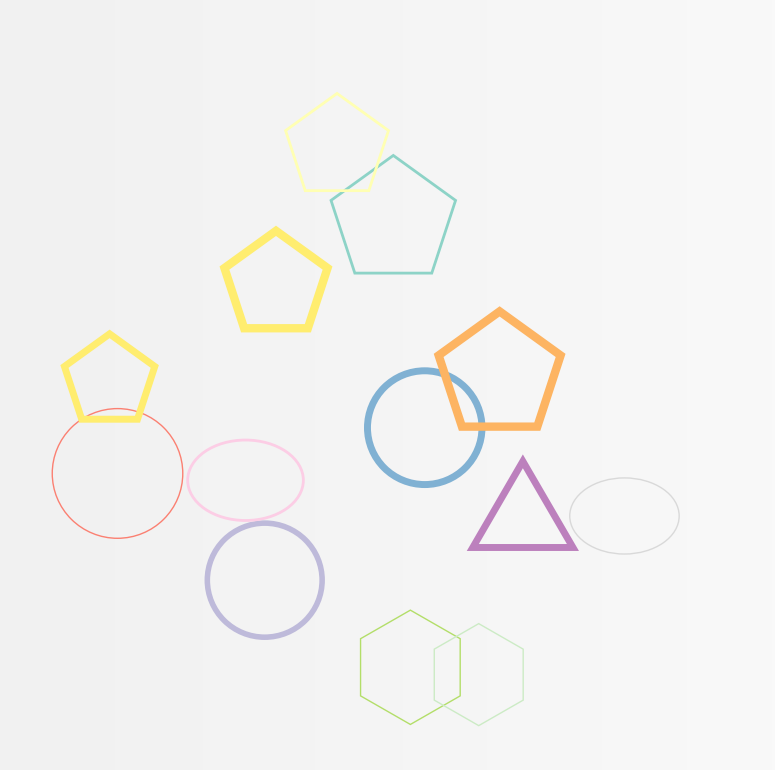[{"shape": "pentagon", "thickness": 1, "radius": 0.42, "center": [0.507, 0.714]}, {"shape": "pentagon", "thickness": 1, "radius": 0.35, "center": [0.435, 0.809]}, {"shape": "circle", "thickness": 2, "radius": 0.37, "center": [0.342, 0.247]}, {"shape": "circle", "thickness": 0.5, "radius": 0.42, "center": [0.152, 0.385]}, {"shape": "circle", "thickness": 2.5, "radius": 0.37, "center": [0.548, 0.445]}, {"shape": "pentagon", "thickness": 3, "radius": 0.41, "center": [0.645, 0.513]}, {"shape": "hexagon", "thickness": 0.5, "radius": 0.37, "center": [0.53, 0.133]}, {"shape": "oval", "thickness": 1, "radius": 0.37, "center": [0.317, 0.376]}, {"shape": "oval", "thickness": 0.5, "radius": 0.35, "center": [0.806, 0.33]}, {"shape": "triangle", "thickness": 2.5, "radius": 0.37, "center": [0.675, 0.326]}, {"shape": "hexagon", "thickness": 0.5, "radius": 0.33, "center": [0.618, 0.124]}, {"shape": "pentagon", "thickness": 3, "radius": 0.35, "center": [0.356, 0.63]}, {"shape": "pentagon", "thickness": 2.5, "radius": 0.31, "center": [0.141, 0.505]}]